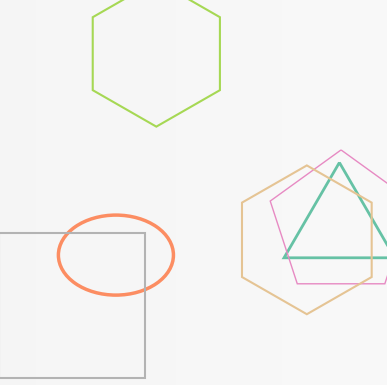[{"shape": "triangle", "thickness": 2, "radius": 0.82, "center": [0.876, 0.413]}, {"shape": "oval", "thickness": 2.5, "radius": 0.74, "center": [0.299, 0.337]}, {"shape": "pentagon", "thickness": 1, "radius": 0.96, "center": [0.88, 0.418]}, {"shape": "hexagon", "thickness": 1.5, "radius": 0.95, "center": [0.403, 0.861]}, {"shape": "hexagon", "thickness": 1.5, "radius": 0.97, "center": [0.792, 0.377]}, {"shape": "square", "thickness": 1.5, "radius": 0.94, "center": [0.186, 0.207]}]